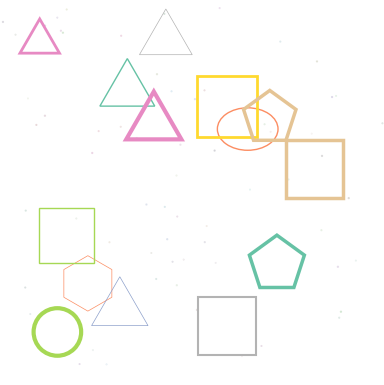[{"shape": "triangle", "thickness": 1, "radius": 0.41, "center": [0.331, 0.765]}, {"shape": "pentagon", "thickness": 2.5, "radius": 0.38, "center": [0.719, 0.314]}, {"shape": "oval", "thickness": 1, "radius": 0.39, "center": [0.643, 0.665]}, {"shape": "hexagon", "thickness": 0.5, "radius": 0.36, "center": [0.228, 0.264]}, {"shape": "triangle", "thickness": 0.5, "radius": 0.42, "center": [0.311, 0.197]}, {"shape": "triangle", "thickness": 3, "radius": 0.41, "center": [0.4, 0.679]}, {"shape": "triangle", "thickness": 2, "radius": 0.3, "center": [0.103, 0.892]}, {"shape": "circle", "thickness": 3, "radius": 0.31, "center": [0.149, 0.138]}, {"shape": "square", "thickness": 1, "radius": 0.36, "center": [0.173, 0.389]}, {"shape": "square", "thickness": 2, "radius": 0.39, "center": [0.589, 0.723]}, {"shape": "square", "thickness": 2.5, "radius": 0.37, "center": [0.817, 0.561]}, {"shape": "pentagon", "thickness": 2.5, "radius": 0.36, "center": [0.701, 0.693]}, {"shape": "triangle", "thickness": 0.5, "radius": 0.4, "center": [0.431, 0.898]}, {"shape": "square", "thickness": 1.5, "radius": 0.38, "center": [0.59, 0.153]}]